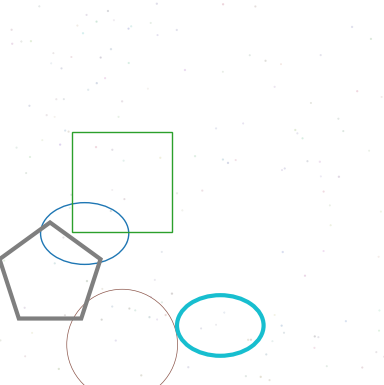[{"shape": "oval", "thickness": 1, "radius": 0.57, "center": [0.22, 0.393]}, {"shape": "square", "thickness": 1, "radius": 0.65, "center": [0.316, 0.528]}, {"shape": "circle", "thickness": 0.5, "radius": 0.72, "center": [0.317, 0.105]}, {"shape": "pentagon", "thickness": 3, "radius": 0.69, "center": [0.13, 0.284]}, {"shape": "oval", "thickness": 3, "radius": 0.56, "center": [0.572, 0.155]}]